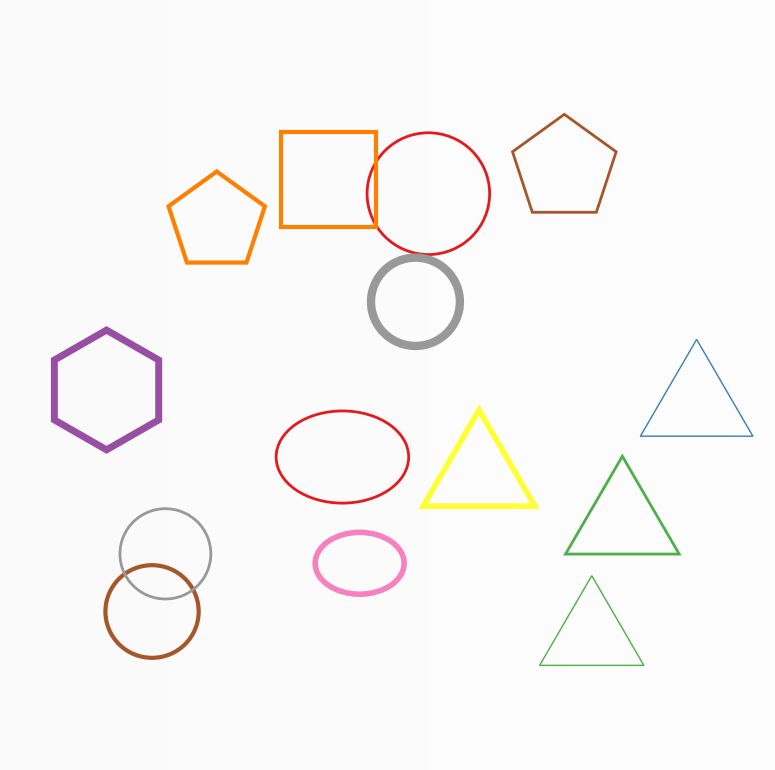[{"shape": "circle", "thickness": 1, "radius": 0.4, "center": [0.553, 0.748]}, {"shape": "oval", "thickness": 1, "radius": 0.43, "center": [0.442, 0.406]}, {"shape": "triangle", "thickness": 0.5, "radius": 0.42, "center": [0.899, 0.475]}, {"shape": "triangle", "thickness": 1, "radius": 0.42, "center": [0.803, 0.323]}, {"shape": "triangle", "thickness": 0.5, "radius": 0.39, "center": [0.764, 0.175]}, {"shape": "hexagon", "thickness": 2.5, "radius": 0.39, "center": [0.137, 0.494]}, {"shape": "pentagon", "thickness": 1.5, "radius": 0.33, "center": [0.28, 0.712]}, {"shape": "square", "thickness": 1.5, "radius": 0.31, "center": [0.424, 0.767]}, {"shape": "triangle", "thickness": 2, "radius": 0.42, "center": [0.618, 0.384]}, {"shape": "circle", "thickness": 1.5, "radius": 0.3, "center": [0.196, 0.206]}, {"shape": "pentagon", "thickness": 1, "radius": 0.35, "center": [0.728, 0.781]}, {"shape": "oval", "thickness": 2, "radius": 0.29, "center": [0.464, 0.268]}, {"shape": "circle", "thickness": 1, "radius": 0.29, "center": [0.213, 0.281]}, {"shape": "circle", "thickness": 3, "radius": 0.29, "center": [0.536, 0.608]}]